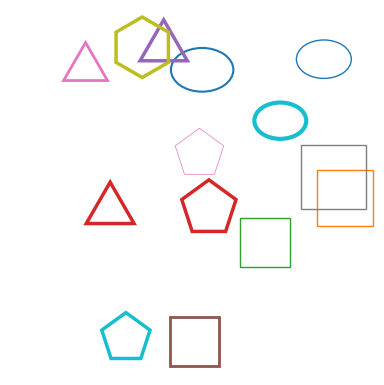[{"shape": "oval", "thickness": 1, "radius": 0.36, "center": [0.841, 0.846]}, {"shape": "oval", "thickness": 1.5, "radius": 0.41, "center": [0.525, 0.819]}, {"shape": "square", "thickness": 1, "radius": 0.36, "center": [0.896, 0.486]}, {"shape": "square", "thickness": 1, "radius": 0.32, "center": [0.688, 0.37]}, {"shape": "triangle", "thickness": 2.5, "radius": 0.36, "center": [0.286, 0.455]}, {"shape": "pentagon", "thickness": 2.5, "radius": 0.37, "center": [0.543, 0.459]}, {"shape": "triangle", "thickness": 2.5, "radius": 0.35, "center": [0.425, 0.878]}, {"shape": "square", "thickness": 2, "radius": 0.32, "center": [0.506, 0.113]}, {"shape": "triangle", "thickness": 2, "radius": 0.33, "center": [0.222, 0.824]}, {"shape": "pentagon", "thickness": 0.5, "radius": 0.33, "center": [0.518, 0.601]}, {"shape": "square", "thickness": 1, "radius": 0.42, "center": [0.867, 0.541]}, {"shape": "hexagon", "thickness": 2.5, "radius": 0.39, "center": [0.369, 0.877]}, {"shape": "oval", "thickness": 3, "radius": 0.34, "center": [0.728, 0.686]}, {"shape": "pentagon", "thickness": 2.5, "radius": 0.33, "center": [0.327, 0.122]}]